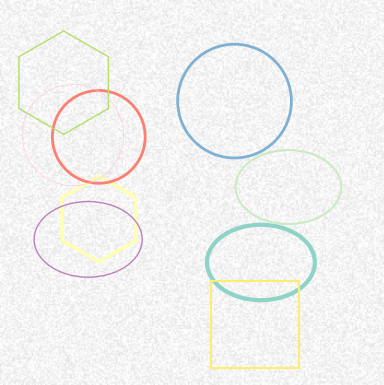[{"shape": "oval", "thickness": 3, "radius": 0.7, "center": [0.678, 0.318]}, {"shape": "hexagon", "thickness": 2.5, "radius": 0.56, "center": [0.257, 0.431]}, {"shape": "circle", "thickness": 2, "radius": 0.6, "center": [0.257, 0.645]}, {"shape": "circle", "thickness": 2, "radius": 0.74, "center": [0.609, 0.737]}, {"shape": "hexagon", "thickness": 1, "radius": 0.67, "center": [0.165, 0.785]}, {"shape": "circle", "thickness": 0.5, "radius": 0.66, "center": [0.19, 0.649]}, {"shape": "oval", "thickness": 1, "radius": 0.7, "center": [0.229, 0.378]}, {"shape": "oval", "thickness": 1.5, "radius": 0.69, "center": [0.749, 0.514]}, {"shape": "square", "thickness": 1.5, "radius": 0.57, "center": [0.662, 0.157]}]